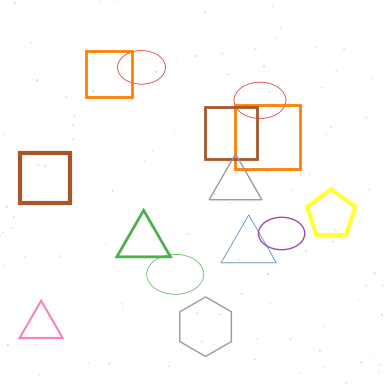[{"shape": "oval", "thickness": 0.5, "radius": 0.34, "center": [0.675, 0.739]}, {"shape": "oval", "thickness": 0.5, "radius": 0.31, "center": [0.368, 0.825]}, {"shape": "triangle", "thickness": 0.5, "radius": 0.41, "center": [0.646, 0.359]}, {"shape": "oval", "thickness": 0.5, "radius": 0.37, "center": [0.455, 0.288]}, {"shape": "triangle", "thickness": 2, "radius": 0.4, "center": [0.373, 0.373]}, {"shape": "oval", "thickness": 1, "radius": 0.3, "center": [0.731, 0.394]}, {"shape": "square", "thickness": 2, "radius": 0.42, "center": [0.695, 0.644]}, {"shape": "square", "thickness": 2, "radius": 0.3, "center": [0.284, 0.808]}, {"shape": "pentagon", "thickness": 3, "radius": 0.33, "center": [0.86, 0.443]}, {"shape": "square", "thickness": 2, "radius": 0.34, "center": [0.6, 0.654]}, {"shape": "square", "thickness": 3, "radius": 0.32, "center": [0.116, 0.537]}, {"shape": "triangle", "thickness": 1.5, "radius": 0.32, "center": [0.107, 0.154]}, {"shape": "hexagon", "thickness": 1, "radius": 0.39, "center": [0.534, 0.151]}, {"shape": "triangle", "thickness": 1, "radius": 0.4, "center": [0.612, 0.521]}]